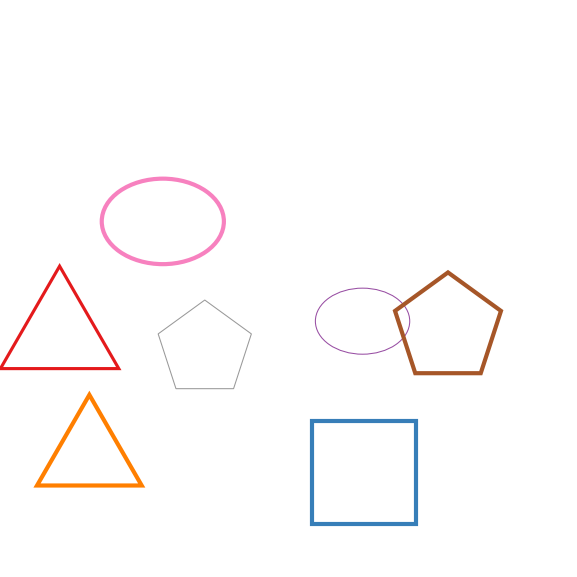[{"shape": "triangle", "thickness": 1.5, "radius": 0.59, "center": [0.103, 0.42]}, {"shape": "square", "thickness": 2, "radius": 0.45, "center": [0.631, 0.181]}, {"shape": "oval", "thickness": 0.5, "radius": 0.41, "center": [0.628, 0.443]}, {"shape": "triangle", "thickness": 2, "radius": 0.52, "center": [0.155, 0.211]}, {"shape": "pentagon", "thickness": 2, "radius": 0.48, "center": [0.776, 0.431]}, {"shape": "oval", "thickness": 2, "radius": 0.53, "center": [0.282, 0.616]}, {"shape": "pentagon", "thickness": 0.5, "radius": 0.42, "center": [0.355, 0.395]}]